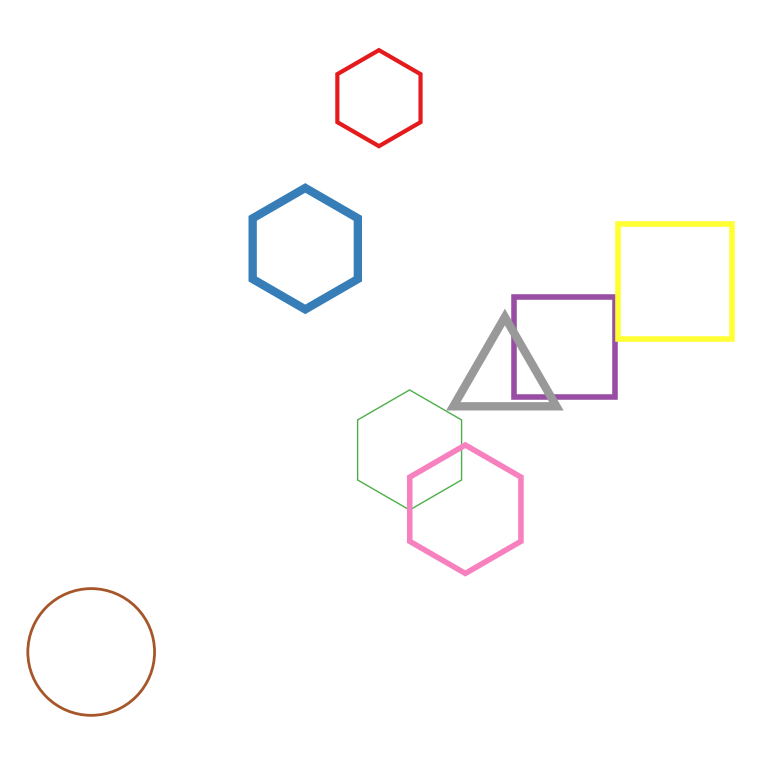[{"shape": "hexagon", "thickness": 1.5, "radius": 0.31, "center": [0.492, 0.873]}, {"shape": "hexagon", "thickness": 3, "radius": 0.39, "center": [0.396, 0.677]}, {"shape": "hexagon", "thickness": 0.5, "radius": 0.39, "center": [0.532, 0.416]}, {"shape": "square", "thickness": 2, "radius": 0.33, "center": [0.733, 0.549]}, {"shape": "square", "thickness": 2, "radius": 0.37, "center": [0.877, 0.634]}, {"shape": "circle", "thickness": 1, "radius": 0.41, "center": [0.118, 0.153]}, {"shape": "hexagon", "thickness": 2, "radius": 0.42, "center": [0.604, 0.339]}, {"shape": "triangle", "thickness": 3, "radius": 0.39, "center": [0.656, 0.511]}]